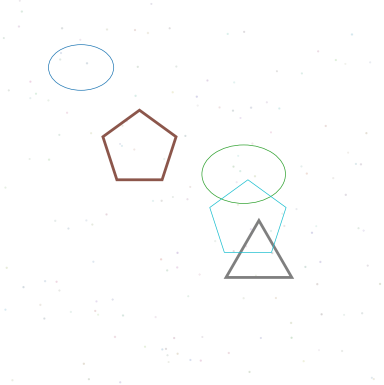[{"shape": "oval", "thickness": 0.5, "radius": 0.42, "center": [0.211, 0.825]}, {"shape": "oval", "thickness": 0.5, "radius": 0.54, "center": [0.633, 0.548]}, {"shape": "pentagon", "thickness": 2, "radius": 0.5, "center": [0.362, 0.614]}, {"shape": "triangle", "thickness": 2, "radius": 0.49, "center": [0.672, 0.329]}, {"shape": "pentagon", "thickness": 0.5, "radius": 0.52, "center": [0.644, 0.429]}]